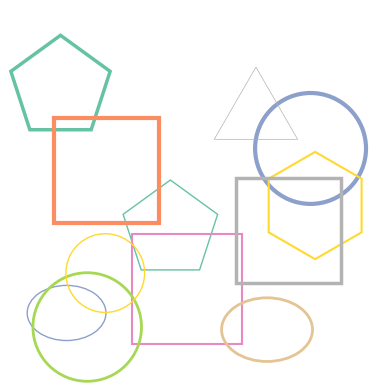[{"shape": "pentagon", "thickness": 2.5, "radius": 0.68, "center": [0.157, 0.773]}, {"shape": "pentagon", "thickness": 1, "radius": 0.65, "center": [0.443, 0.403]}, {"shape": "square", "thickness": 3, "radius": 0.69, "center": [0.277, 0.557]}, {"shape": "circle", "thickness": 3, "radius": 0.72, "center": [0.807, 0.614]}, {"shape": "oval", "thickness": 1, "radius": 0.51, "center": [0.173, 0.187]}, {"shape": "square", "thickness": 1.5, "radius": 0.71, "center": [0.486, 0.249]}, {"shape": "circle", "thickness": 2, "radius": 0.7, "center": [0.227, 0.151]}, {"shape": "circle", "thickness": 1, "radius": 0.51, "center": [0.273, 0.291]}, {"shape": "hexagon", "thickness": 1.5, "radius": 0.7, "center": [0.819, 0.466]}, {"shape": "oval", "thickness": 2, "radius": 0.59, "center": [0.694, 0.144]}, {"shape": "square", "thickness": 2.5, "radius": 0.68, "center": [0.749, 0.402]}, {"shape": "triangle", "thickness": 0.5, "radius": 0.63, "center": [0.665, 0.701]}]